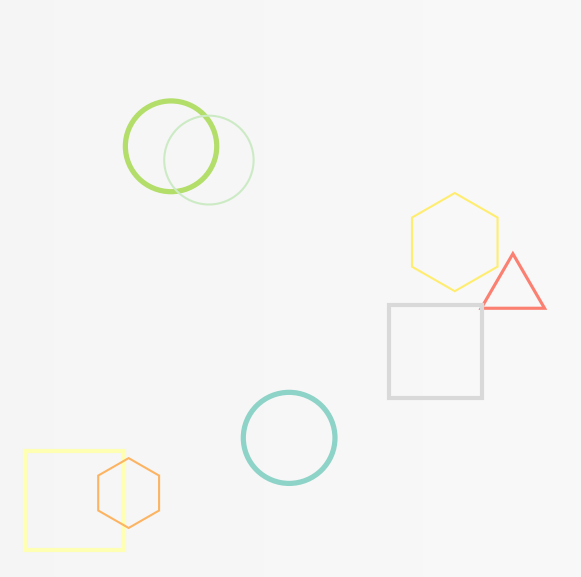[{"shape": "circle", "thickness": 2.5, "radius": 0.39, "center": [0.497, 0.241]}, {"shape": "square", "thickness": 2, "radius": 0.43, "center": [0.129, 0.133]}, {"shape": "triangle", "thickness": 1.5, "radius": 0.31, "center": [0.882, 0.497]}, {"shape": "hexagon", "thickness": 1, "radius": 0.3, "center": [0.221, 0.145]}, {"shape": "circle", "thickness": 2.5, "radius": 0.39, "center": [0.294, 0.746]}, {"shape": "square", "thickness": 2, "radius": 0.4, "center": [0.749, 0.391]}, {"shape": "circle", "thickness": 1, "radius": 0.38, "center": [0.359, 0.722]}, {"shape": "hexagon", "thickness": 1, "radius": 0.43, "center": [0.782, 0.58]}]